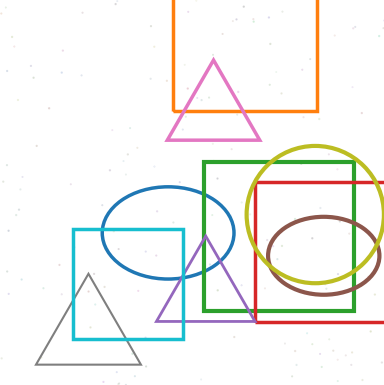[{"shape": "oval", "thickness": 2.5, "radius": 0.86, "center": [0.437, 0.395]}, {"shape": "square", "thickness": 2.5, "radius": 0.93, "center": [0.636, 0.899]}, {"shape": "square", "thickness": 3, "radius": 0.97, "center": [0.724, 0.385]}, {"shape": "square", "thickness": 2.5, "radius": 0.91, "center": [0.845, 0.345]}, {"shape": "triangle", "thickness": 2, "radius": 0.74, "center": [0.534, 0.239]}, {"shape": "oval", "thickness": 3, "radius": 0.72, "center": [0.841, 0.336]}, {"shape": "triangle", "thickness": 2.5, "radius": 0.69, "center": [0.555, 0.705]}, {"shape": "triangle", "thickness": 1.5, "radius": 0.79, "center": [0.23, 0.132]}, {"shape": "circle", "thickness": 3, "radius": 0.89, "center": [0.819, 0.443]}, {"shape": "square", "thickness": 2.5, "radius": 0.71, "center": [0.332, 0.262]}]